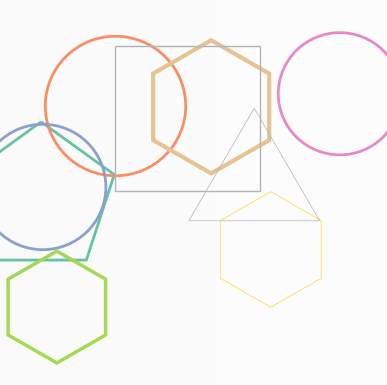[{"shape": "pentagon", "thickness": 2, "radius": 0.99, "center": [0.106, 0.485]}, {"shape": "circle", "thickness": 2, "radius": 0.91, "center": [0.298, 0.725]}, {"shape": "circle", "thickness": 2, "radius": 0.81, "center": [0.11, 0.514]}, {"shape": "circle", "thickness": 2, "radius": 0.79, "center": [0.877, 0.756]}, {"shape": "hexagon", "thickness": 2.5, "radius": 0.73, "center": [0.147, 0.202]}, {"shape": "hexagon", "thickness": 0.5, "radius": 0.75, "center": [0.699, 0.352]}, {"shape": "hexagon", "thickness": 3, "radius": 0.86, "center": [0.545, 0.722]}, {"shape": "square", "thickness": 1, "radius": 0.94, "center": [0.484, 0.692]}, {"shape": "triangle", "thickness": 0.5, "radius": 0.97, "center": [0.656, 0.524]}]